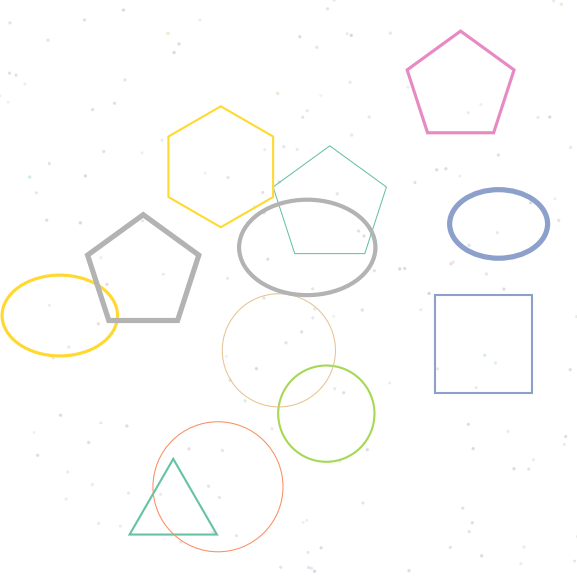[{"shape": "triangle", "thickness": 1, "radius": 0.44, "center": [0.3, 0.117]}, {"shape": "pentagon", "thickness": 0.5, "radius": 0.52, "center": [0.571, 0.643]}, {"shape": "circle", "thickness": 0.5, "radius": 0.56, "center": [0.377, 0.156]}, {"shape": "square", "thickness": 1, "radius": 0.42, "center": [0.838, 0.404]}, {"shape": "oval", "thickness": 2.5, "radius": 0.42, "center": [0.863, 0.611]}, {"shape": "pentagon", "thickness": 1.5, "radius": 0.49, "center": [0.798, 0.848]}, {"shape": "circle", "thickness": 1, "radius": 0.42, "center": [0.565, 0.283]}, {"shape": "oval", "thickness": 1.5, "radius": 0.5, "center": [0.104, 0.453]}, {"shape": "hexagon", "thickness": 1, "radius": 0.52, "center": [0.382, 0.71]}, {"shape": "circle", "thickness": 0.5, "radius": 0.49, "center": [0.483, 0.393]}, {"shape": "oval", "thickness": 2, "radius": 0.59, "center": [0.532, 0.571]}, {"shape": "pentagon", "thickness": 2.5, "radius": 0.51, "center": [0.248, 0.526]}]